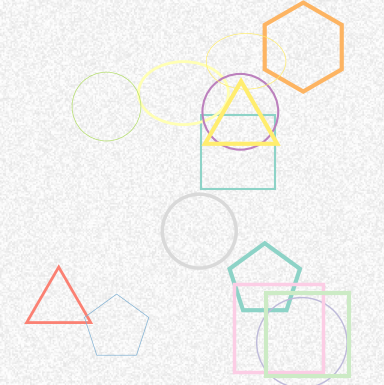[{"shape": "pentagon", "thickness": 3, "radius": 0.48, "center": [0.688, 0.272]}, {"shape": "square", "thickness": 1.5, "radius": 0.48, "center": [0.618, 0.606]}, {"shape": "oval", "thickness": 2, "radius": 0.58, "center": [0.477, 0.758]}, {"shape": "circle", "thickness": 1, "radius": 0.59, "center": [0.784, 0.11]}, {"shape": "triangle", "thickness": 2, "radius": 0.48, "center": [0.153, 0.21]}, {"shape": "pentagon", "thickness": 0.5, "radius": 0.44, "center": [0.303, 0.148]}, {"shape": "hexagon", "thickness": 3, "radius": 0.58, "center": [0.788, 0.878]}, {"shape": "circle", "thickness": 0.5, "radius": 0.45, "center": [0.277, 0.723]}, {"shape": "square", "thickness": 2.5, "radius": 0.58, "center": [0.724, 0.148]}, {"shape": "circle", "thickness": 2.5, "radius": 0.48, "center": [0.518, 0.4]}, {"shape": "circle", "thickness": 1.5, "radius": 0.49, "center": [0.624, 0.71]}, {"shape": "square", "thickness": 3, "radius": 0.54, "center": [0.799, 0.131]}, {"shape": "oval", "thickness": 0.5, "radius": 0.52, "center": [0.639, 0.841]}, {"shape": "triangle", "thickness": 3, "radius": 0.54, "center": [0.626, 0.681]}]